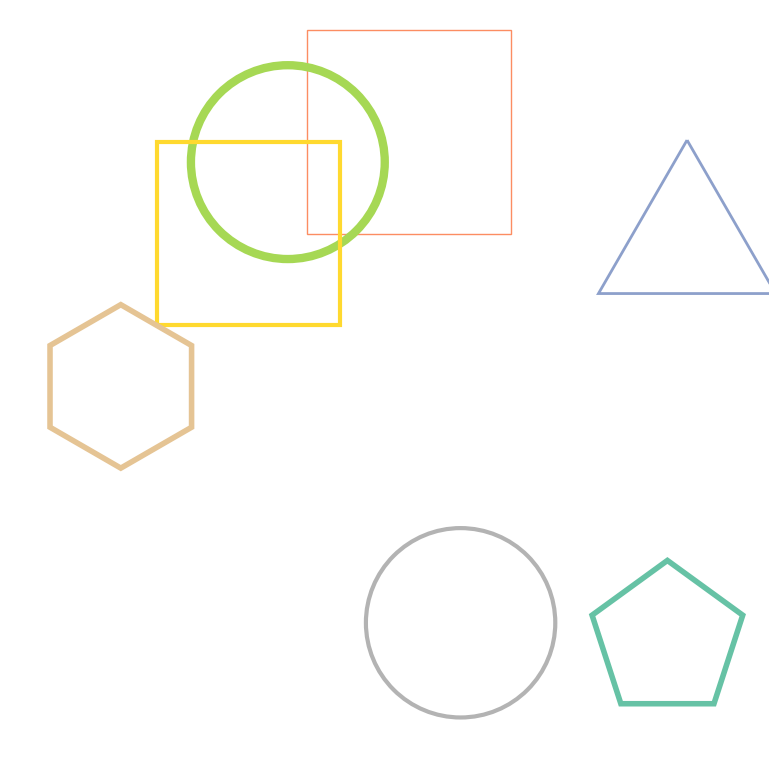[{"shape": "pentagon", "thickness": 2, "radius": 0.51, "center": [0.867, 0.169]}, {"shape": "square", "thickness": 0.5, "radius": 0.66, "center": [0.531, 0.829]}, {"shape": "triangle", "thickness": 1, "radius": 0.66, "center": [0.892, 0.685]}, {"shape": "circle", "thickness": 3, "radius": 0.63, "center": [0.374, 0.789]}, {"shape": "square", "thickness": 1.5, "radius": 0.59, "center": [0.323, 0.697]}, {"shape": "hexagon", "thickness": 2, "radius": 0.53, "center": [0.157, 0.498]}, {"shape": "circle", "thickness": 1.5, "radius": 0.61, "center": [0.598, 0.191]}]